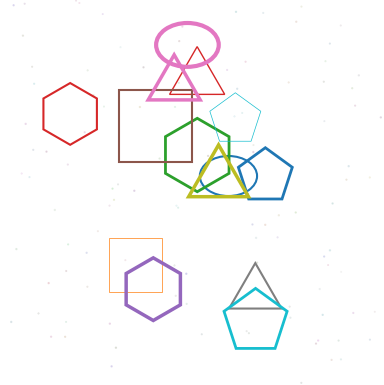[{"shape": "pentagon", "thickness": 2, "radius": 0.37, "center": [0.689, 0.543]}, {"shape": "oval", "thickness": 1.5, "radius": 0.37, "center": [0.593, 0.543]}, {"shape": "square", "thickness": 0.5, "radius": 0.35, "center": [0.352, 0.311]}, {"shape": "hexagon", "thickness": 2, "radius": 0.48, "center": [0.512, 0.597]}, {"shape": "hexagon", "thickness": 1.5, "radius": 0.4, "center": [0.182, 0.704]}, {"shape": "triangle", "thickness": 1, "radius": 0.41, "center": [0.512, 0.796]}, {"shape": "hexagon", "thickness": 2.5, "radius": 0.41, "center": [0.398, 0.249]}, {"shape": "square", "thickness": 1.5, "radius": 0.47, "center": [0.404, 0.673]}, {"shape": "oval", "thickness": 3, "radius": 0.41, "center": [0.487, 0.883]}, {"shape": "triangle", "thickness": 2.5, "radius": 0.39, "center": [0.452, 0.78]}, {"shape": "triangle", "thickness": 1.5, "radius": 0.39, "center": [0.663, 0.238]}, {"shape": "triangle", "thickness": 2.5, "radius": 0.45, "center": [0.568, 0.534]}, {"shape": "pentagon", "thickness": 2, "radius": 0.43, "center": [0.664, 0.165]}, {"shape": "pentagon", "thickness": 0.5, "radius": 0.35, "center": [0.611, 0.689]}]